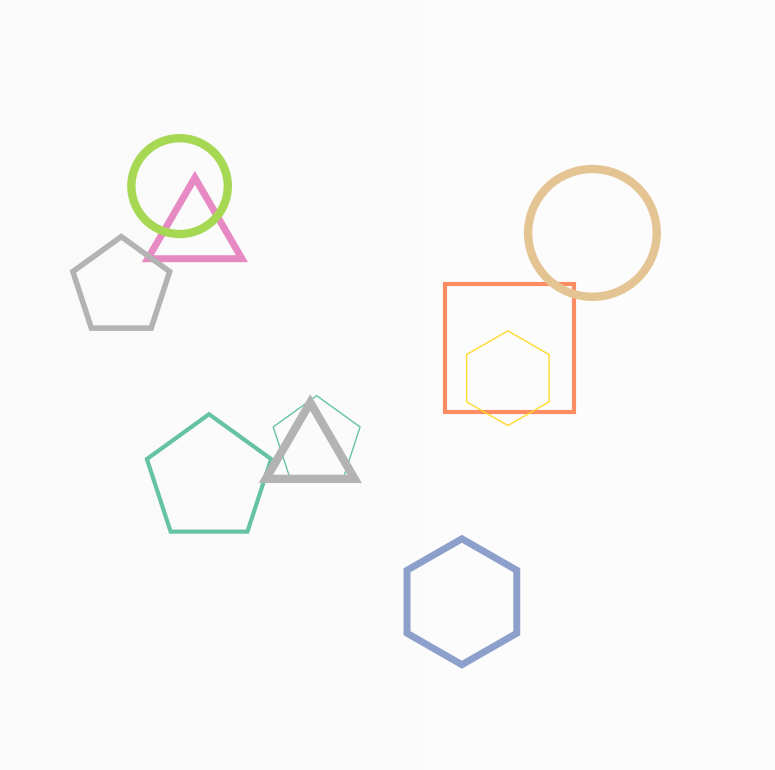[{"shape": "pentagon", "thickness": 1.5, "radius": 0.42, "center": [0.27, 0.378]}, {"shape": "pentagon", "thickness": 0.5, "radius": 0.29, "center": [0.409, 0.427]}, {"shape": "square", "thickness": 1.5, "radius": 0.41, "center": [0.657, 0.548]}, {"shape": "hexagon", "thickness": 2.5, "radius": 0.41, "center": [0.596, 0.219]}, {"shape": "triangle", "thickness": 2.5, "radius": 0.35, "center": [0.251, 0.699]}, {"shape": "circle", "thickness": 3, "radius": 0.31, "center": [0.232, 0.758]}, {"shape": "hexagon", "thickness": 0.5, "radius": 0.31, "center": [0.655, 0.509]}, {"shape": "circle", "thickness": 3, "radius": 0.41, "center": [0.764, 0.697]}, {"shape": "triangle", "thickness": 3, "radius": 0.33, "center": [0.4, 0.411]}, {"shape": "pentagon", "thickness": 2, "radius": 0.33, "center": [0.156, 0.627]}]